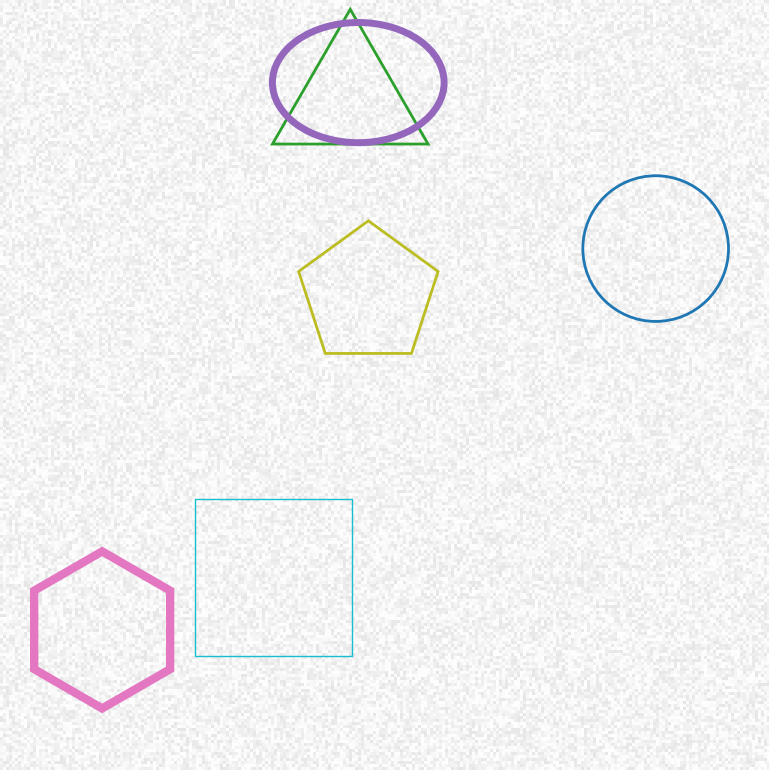[{"shape": "circle", "thickness": 1, "radius": 0.47, "center": [0.852, 0.677]}, {"shape": "triangle", "thickness": 1, "radius": 0.58, "center": [0.455, 0.871]}, {"shape": "oval", "thickness": 2.5, "radius": 0.56, "center": [0.465, 0.893]}, {"shape": "hexagon", "thickness": 3, "radius": 0.51, "center": [0.133, 0.182]}, {"shape": "pentagon", "thickness": 1, "radius": 0.48, "center": [0.478, 0.618]}, {"shape": "square", "thickness": 0.5, "radius": 0.51, "center": [0.355, 0.25]}]